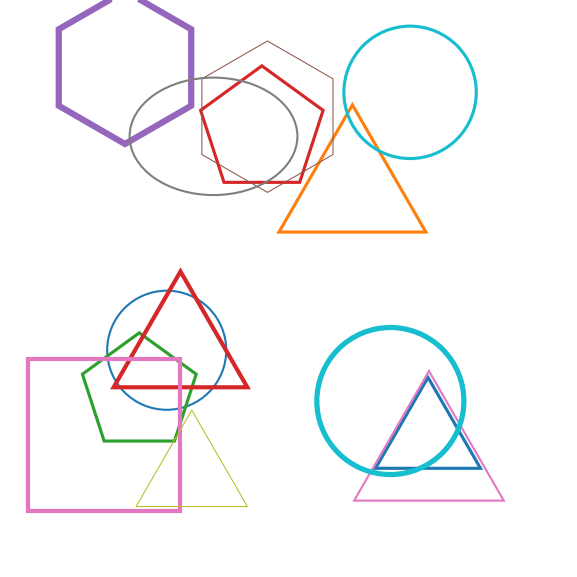[{"shape": "circle", "thickness": 1, "radius": 0.52, "center": [0.289, 0.393]}, {"shape": "triangle", "thickness": 1.5, "radius": 0.52, "center": [0.741, 0.241]}, {"shape": "triangle", "thickness": 1.5, "radius": 0.73, "center": [0.61, 0.671]}, {"shape": "pentagon", "thickness": 1.5, "radius": 0.52, "center": [0.241, 0.319]}, {"shape": "triangle", "thickness": 2, "radius": 0.67, "center": [0.313, 0.395]}, {"shape": "pentagon", "thickness": 1.5, "radius": 0.56, "center": [0.453, 0.774]}, {"shape": "hexagon", "thickness": 3, "radius": 0.66, "center": [0.216, 0.882]}, {"shape": "hexagon", "thickness": 0.5, "radius": 0.66, "center": [0.463, 0.797]}, {"shape": "triangle", "thickness": 1, "radius": 0.75, "center": [0.743, 0.207]}, {"shape": "square", "thickness": 2, "radius": 0.66, "center": [0.181, 0.246]}, {"shape": "oval", "thickness": 1, "radius": 0.73, "center": [0.37, 0.763]}, {"shape": "triangle", "thickness": 0.5, "radius": 0.56, "center": [0.332, 0.178]}, {"shape": "circle", "thickness": 1.5, "radius": 0.57, "center": [0.71, 0.839]}, {"shape": "circle", "thickness": 2.5, "radius": 0.64, "center": [0.676, 0.305]}]